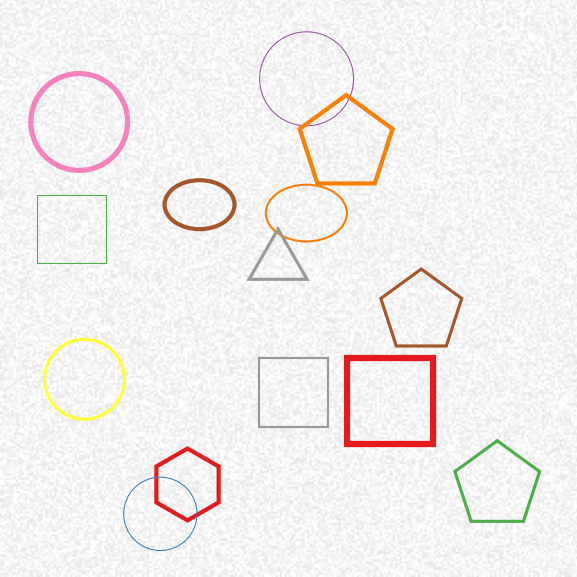[{"shape": "square", "thickness": 3, "radius": 0.37, "center": [0.675, 0.305]}, {"shape": "hexagon", "thickness": 2, "radius": 0.31, "center": [0.325, 0.16]}, {"shape": "circle", "thickness": 0.5, "radius": 0.32, "center": [0.278, 0.109]}, {"shape": "pentagon", "thickness": 1.5, "radius": 0.39, "center": [0.861, 0.159]}, {"shape": "square", "thickness": 0.5, "radius": 0.3, "center": [0.124, 0.602]}, {"shape": "circle", "thickness": 0.5, "radius": 0.41, "center": [0.531, 0.863]}, {"shape": "pentagon", "thickness": 2, "radius": 0.42, "center": [0.599, 0.75]}, {"shape": "oval", "thickness": 1, "radius": 0.35, "center": [0.53, 0.63]}, {"shape": "circle", "thickness": 1.5, "radius": 0.35, "center": [0.146, 0.342]}, {"shape": "pentagon", "thickness": 1.5, "radius": 0.37, "center": [0.73, 0.46]}, {"shape": "oval", "thickness": 2, "radius": 0.3, "center": [0.346, 0.645]}, {"shape": "circle", "thickness": 2.5, "radius": 0.42, "center": [0.137, 0.788]}, {"shape": "square", "thickness": 1, "radius": 0.3, "center": [0.509, 0.319]}, {"shape": "triangle", "thickness": 1.5, "radius": 0.29, "center": [0.481, 0.544]}]